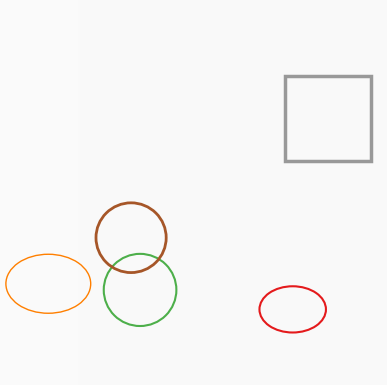[{"shape": "oval", "thickness": 1.5, "radius": 0.43, "center": [0.755, 0.196]}, {"shape": "circle", "thickness": 1.5, "radius": 0.47, "center": [0.361, 0.247]}, {"shape": "oval", "thickness": 1, "radius": 0.55, "center": [0.125, 0.263]}, {"shape": "circle", "thickness": 2, "radius": 0.45, "center": [0.338, 0.383]}, {"shape": "square", "thickness": 2.5, "radius": 0.55, "center": [0.846, 0.692]}]